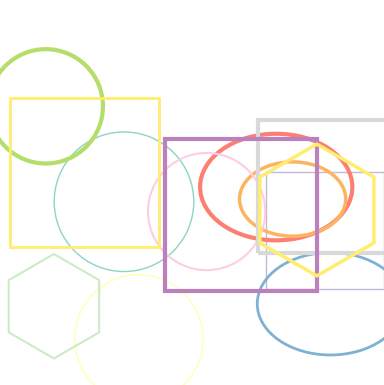[{"shape": "circle", "thickness": 1, "radius": 0.91, "center": [0.322, 0.476]}, {"shape": "circle", "thickness": 1, "radius": 0.83, "center": [0.361, 0.12]}, {"shape": "square", "thickness": 1, "radius": 0.76, "center": [0.844, 0.402]}, {"shape": "oval", "thickness": 3, "radius": 0.99, "center": [0.717, 0.514]}, {"shape": "oval", "thickness": 2, "radius": 0.95, "center": [0.858, 0.211]}, {"shape": "oval", "thickness": 2.5, "radius": 0.69, "center": [0.76, 0.483]}, {"shape": "circle", "thickness": 3, "radius": 0.74, "center": [0.119, 0.724]}, {"shape": "circle", "thickness": 1.5, "radius": 0.76, "center": [0.537, 0.45]}, {"shape": "square", "thickness": 3, "radius": 0.86, "center": [0.843, 0.515]}, {"shape": "square", "thickness": 3, "radius": 0.98, "center": [0.626, 0.441]}, {"shape": "hexagon", "thickness": 1.5, "radius": 0.68, "center": [0.14, 0.205]}, {"shape": "hexagon", "thickness": 2.5, "radius": 0.86, "center": [0.823, 0.455]}, {"shape": "square", "thickness": 2, "radius": 0.97, "center": [0.218, 0.551]}]